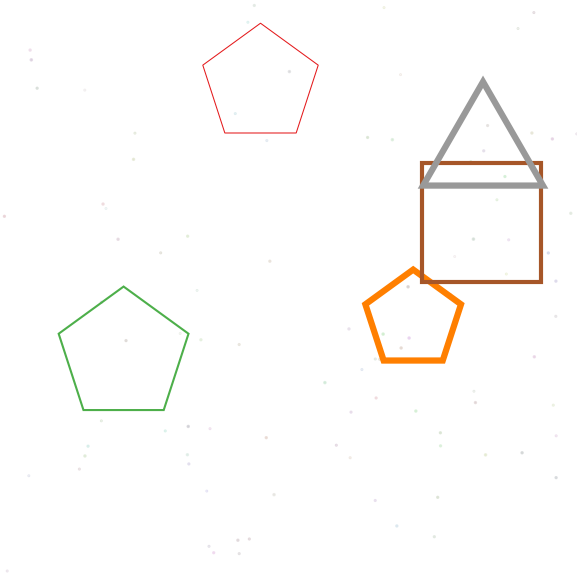[{"shape": "pentagon", "thickness": 0.5, "radius": 0.53, "center": [0.451, 0.854]}, {"shape": "pentagon", "thickness": 1, "radius": 0.59, "center": [0.214, 0.385]}, {"shape": "pentagon", "thickness": 3, "radius": 0.44, "center": [0.715, 0.445]}, {"shape": "square", "thickness": 2, "radius": 0.51, "center": [0.833, 0.614]}, {"shape": "triangle", "thickness": 3, "radius": 0.6, "center": [0.836, 0.738]}]